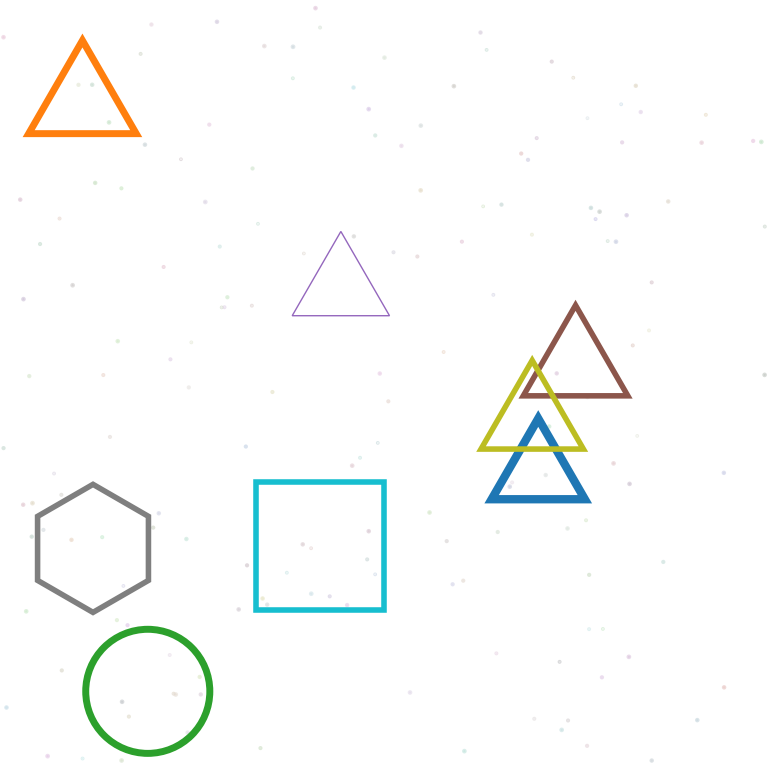[{"shape": "triangle", "thickness": 3, "radius": 0.35, "center": [0.699, 0.387]}, {"shape": "triangle", "thickness": 2.5, "radius": 0.4, "center": [0.107, 0.867]}, {"shape": "circle", "thickness": 2.5, "radius": 0.4, "center": [0.192, 0.102]}, {"shape": "triangle", "thickness": 0.5, "radius": 0.36, "center": [0.443, 0.626]}, {"shape": "triangle", "thickness": 2, "radius": 0.39, "center": [0.747, 0.525]}, {"shape": "hexagon", "thickness": 2, "radius": 0.42, "center": [0.121, 0.288]}, {"shape": "triangle", "thickness": 2, "radius": 0.38, "center": [0.691, 0.455]}, {"shape": "square", "thickness": 2, "radius": 0.42, "center": [0.416, 0.291]}]